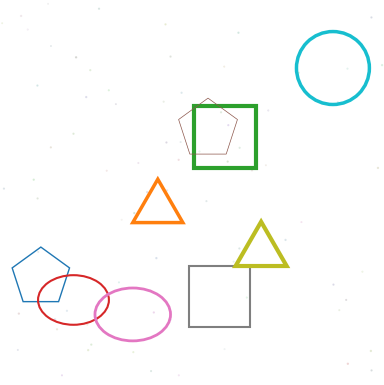[{"shape": "pentagon", "thickness": 1, "radius": 0.39, "center": [0.106, 0.28]}, {"shape": "triangle", "thickness": 2.5, "radius": 0.38, "center": [0.41, 0.459]}, {"shape": "square", "thickness": 3, "radius": 0.4, "center": [0.584, 0.645]}, {"shape": "oval", "thickness": 1.5, "radius": 0.46, "center": [0.191, 0.221]}, {"shape": "pentagon", "thickness": 0.5, "radius": 0.4, "center": [0.54, 0.665]}, {"shape": "oval", "thickness": 2, "radius": 0.49, "center": [0.345, 0.183]}, {"shape": "square", "thickness": 1.5, "radius": 0.39, "center": [0.57, 0.23]}, {"shape": "triangle", "thickness": 3, "radius": 0.38, "center": [0.678, 0.347]}, {"shape": "circle", "thickness": 2.5, "radius": 0.47, "center": [0.865, 0.823]}]